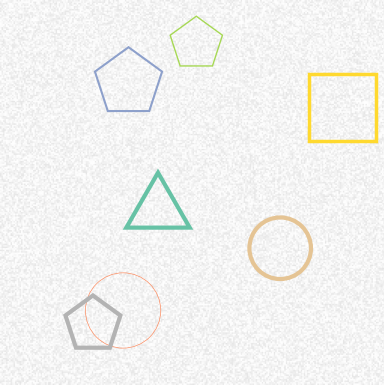[{"shape": "triangle", "thickness": 3, "radius": 0.48, "center": [0.41, 0.456]}, {"shape": "circle", "thickness": 0.5, "radius": 0.49, "center": [0.32, 0.194]}, {"shape": "pentagon", "thickness": 1.5, "radius": 0.46, "center": [0.334, 0.786]}, {"shape": "pentagon", "thickness": 1, "radius": 0.36, "center": [0.51, 0.886]}, {"shape": "square", "thickness": 2.5, "radius": 0.44, "center": [0.89, 0.72]}, {"shape": "circle", "thickness": 3, "radius": 0.4, "center": [0.728, 0.355]}, {"shape": "pentagon", "thickness": 3, "radius": 0.37, "center": [0.241, 0.158]}]